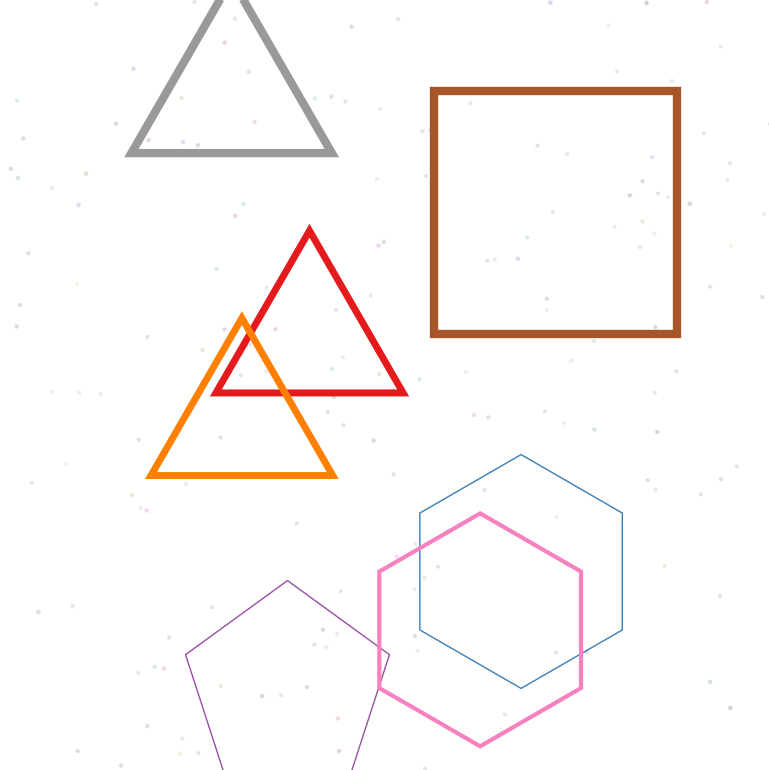[{"shape": "triangle", "thickness": 2.5, "radius": 0.7, "center": [0.402, 0.56]}, {"shape": "hexagon", "thickness": 0.5, "radius": 0.76, "center": [0.677, 0.258]}, {"shape": "pentagon", "thickness": 0.5, "radius": 0.7, "center": [0.373, 0.107]}, {"shape": "triangle", "thickness": 2.5, "radius": 0.68, "center": [0.314, 0.451]}, {"shape": "square", "thickness": 3, "radius": 0.79, "center": [0.721, 0.724]}, {"shape": "hexagon", "thickness": 1.5, "radius": 0.76, "center": [0.624, 0.182]}, {"shape": "triangle", "thickness": 3, "radius": 0.75, "center": [0.301, 0.876]}]